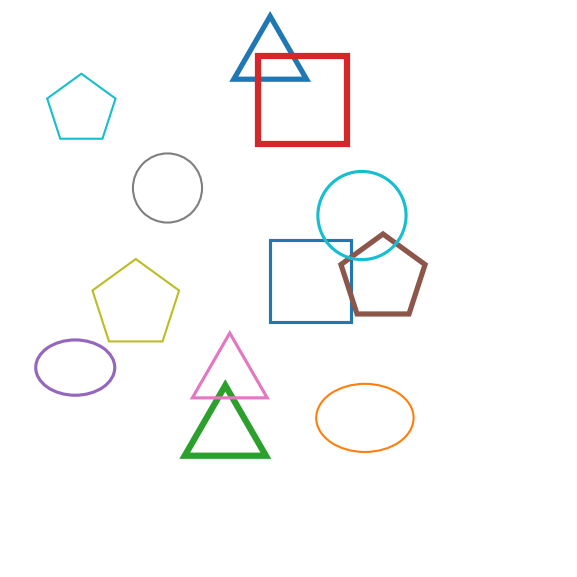[{"shape": "triangle", "thickness": 2.5, "radius": 0.36, "center": [0.468, 0.898]}, {"shape": "square", "thickness": 1.5, "radius": 0.35, "center": [0.538, 0.512]}, {"shape": "oval", "thickness": 1, "radius": 0.42, "center": [0.632, 0.275]}, {"shape": "triangle", "thickness": 3, "radius": 0.41, "center": [0.39, 0.251]}, {"shape": "square", "thickness": 3, "radius": 0.38, "center": [0.524, 0.826]}, {"shape": "oval", "thickness": 1.5, "radius": 0.34, "center": [0.13, 0.363]}, {"shape": "pentagon", "thickness": 2.5, "radius": 0.38, "center": [0.663, 0.517]}, {"shape": "triangle", "thickness": 1.5, "radius": 0.37, "center": [0.398, 0.348]}, {"shape": "circle", "thickness": 1, "radius": 0.3, "center": [0.29, 0.674]}, {"shape": "pentagon", "thickness": 1, "radius": 0.39, "center": [0.235, 0.472]}, {"shape": "circle", "thickness": 1.5, "radius": 0.38, "center": [0.627, 0.626]}, {"shape": "pentagon", "thickness": 1, "radius": 0.31, "center": [0.141, 0.809]}]